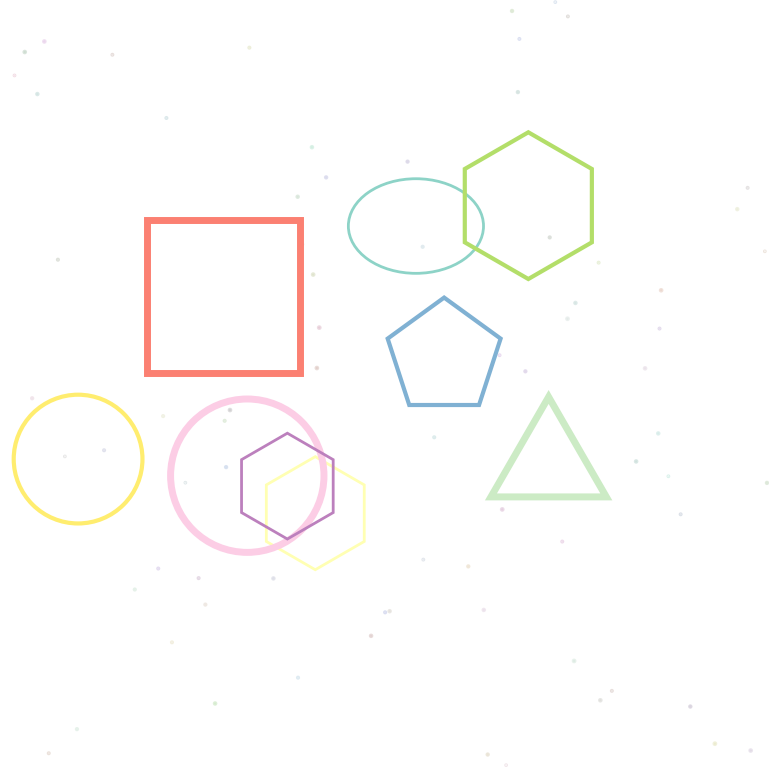[{"shape": "oval", "thickness": 1, "radius": 0.44, "center": [0.54, 0.706]}, {"shape": "hexagon", "thickness": 1, "radius": 0.37, "center": [0.409, 0.334]}, {"shape": "square", "thickness": 2.5, "radius": 0.5, "center": [0.291, 0.615]}, {"shape": "pentagon", "thickness": 1.5, "radius": 0.39, "center": [0.577, 0.536]}, {"shape": "hexagon", "thickness": 1.5, "radius": 0.48, "center": [0.686, 0.733]}, {"shape": "circle", "thickness": 2.5, "radius": 0.5, "center": [0.321, 0.382]}, {"shape": "hexagon", "thickness": 1, "radius": 0.34, "center": [0.373, 0.369]}, {"shape": "triangle", "thickness": 2.5, "radius": 0.43, "center": [0.713, 0.398]}, {"shape": "circle", "thickness": 1.5, "radius": 0.42, "center": [0.101, 0.404]}]